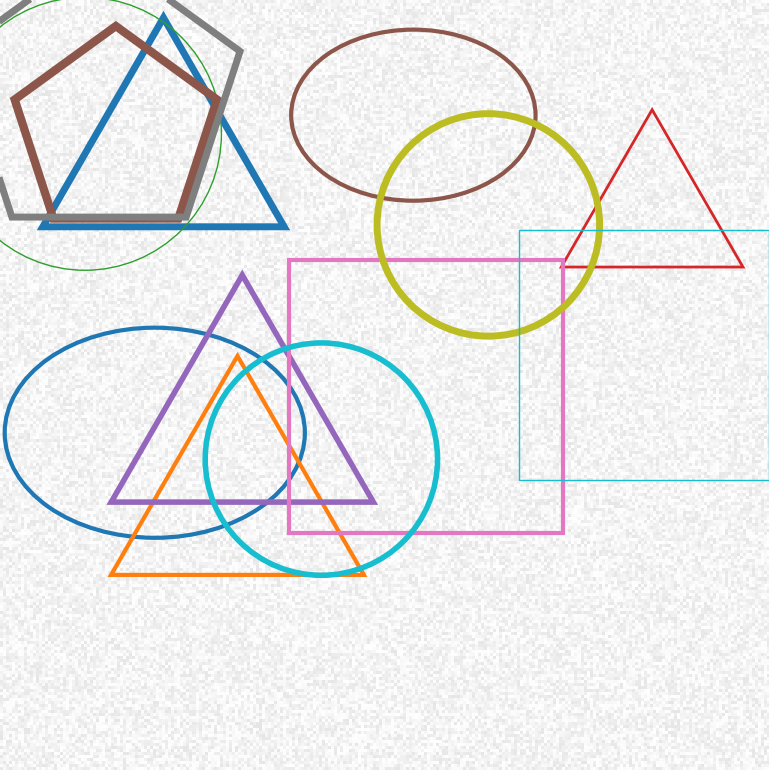[{"shape": "oval", "thickness": 1.5, "radius": 0.97, "center": [0.201, 0.438]}, {"shape": "triangle", "thickness": 2.5, "radius": 0.9, "center": [0.212, 0.796]}, {"shape": "triangle", "thickness": 1.5, "radius": 0.95, "center": [0.308, 0.348]}, {"shape": "circle", "thickness": 0.5, "radius": 0.89, "center": [0.11, 0.826]}, {"shape": "triangle", "thickness": 1, "radius": 0.68, "center": [0.847, 0.721]}, {"shape": "triangle", "thickness": 2, "radius": 0.98, "center": [0.315, 0.446]}, {"shape": "pentagon", "thickness": 3, "radius": 0.69, "center": [0.15, 0.828]}, {"shape": "oval", "thickness": 1.5, "radius": 0.79, "center": [0.537, 0.85]}, {"shape": "square", "thickness": 1.5, "radius": 0.89, "center": [0.553, 0.485]}, {"shape": "pentagon", "thickness": 2.5, "radius": 0.96, "center": [0.129, 0.874]}, {"shape": "circle", "thickness": 2.5, "radius": 0.72, "center": [0.634, 0.708]}, {"shape": "circle", "thickness": 2, "radius": 0.75, "center": [0.417, 0.404]}, {"shape": "square", "thickness": 0.5, "radius": 0.81, "center": [0.836, 0.539]}]